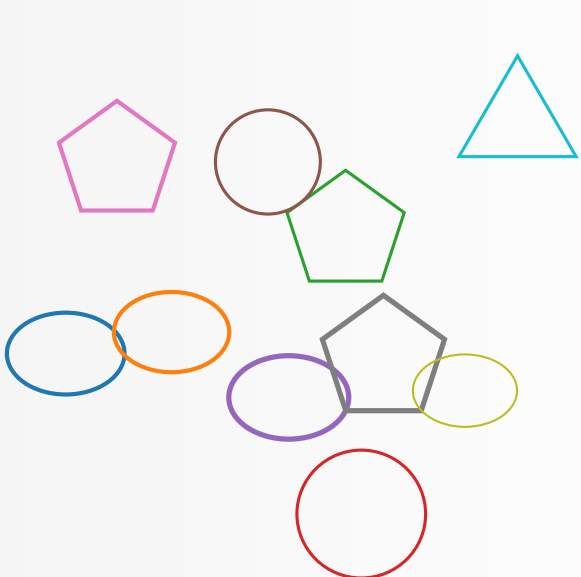[{"shape": "oval", "thickness": 2, "radius": 0.51, "center": [0.113, 0.387]}, {"shape": "oval", "thickness": 2, "radius": 0.5, "center": [0.295, 0.424]}, {"shape": "pentagon", "thickness": 1.5, "radius": 0.53, "center": [0.595, 0.598]}, {"shape": "circle", "thickness": 1.5, "radius": 0.55, "center": [0.622, 0.109]}, {"shape": "oval", "thickness": 2.5, "radius": 0.52, "center": [0.497, 0.311]}, {"shape": "circle", "thickness": 1.5, "radius": 0.45, "center": [0.461, 0.719]}, {"shape": "pentagon", "thickness": 2, "radius": 0.52, "center": [0.201, 0.72]}, {"shape": "pentagon", "thickness": 2.5, "radius": 0.55, "center": [0.66, 0.377]}, {"shape": "oval", "thickness": 1, "radius": 0.45, "center": [0.8, 0.323]}, {"shape": "triangle", "thickness": 1.5, "radius": 0.58, "center": [0.89, 0.786]}]